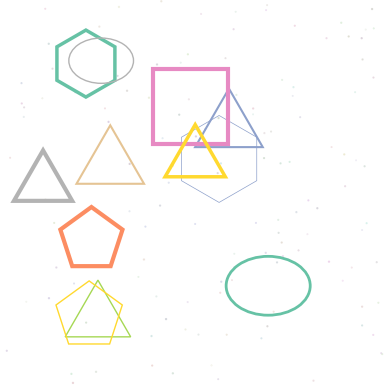[{"shape": "oval", "thickness": 2, "radius": 0.55, "center": [0.697, 0.258]}, {"shape": "hexagon", "thickness": 2.5, "radius": 0.43, "center": [0.223, 0.835]}, {"shape": "pentagon", "thickness": 3, "radius": 0.42, "center": [0.237, 0.377]}, {"shape": "triangle", "thickness": 1.5, "radius": 0.51, "center": [0.595, 0.669]}, {"shape": "hexagon", "thickness": 0.5, "radius": 0.56, "center": [0.569, 0.587]}, {"shape": "square", "thickness": 3, "radius": 0.49, "center": [0.495, 0.723]}, {"shape": "triangle", "thickness": 1, "radius": 0.49, "center": [0.254, 0.174]}, {"shape": "triangle", "thickness": 2.5, "radius": 0.45, "center": [0.507, 0.586]}, {"shape": "pentagon", "thickness": 1, "radius": 0.45, "center": [0.232, 0.18]}, {"shape": "triangle", "thickness": 1.5, "radius": 0.51, "center": [0.286, 0.573]}, {"shape": "triangle", "thickness": 3, "radius": 0.44, "center": [0.112, 0.522]}, {"shape": "oval", "thickness": 1, "radius": 0.42, "center": [0.263, 0.842]}]